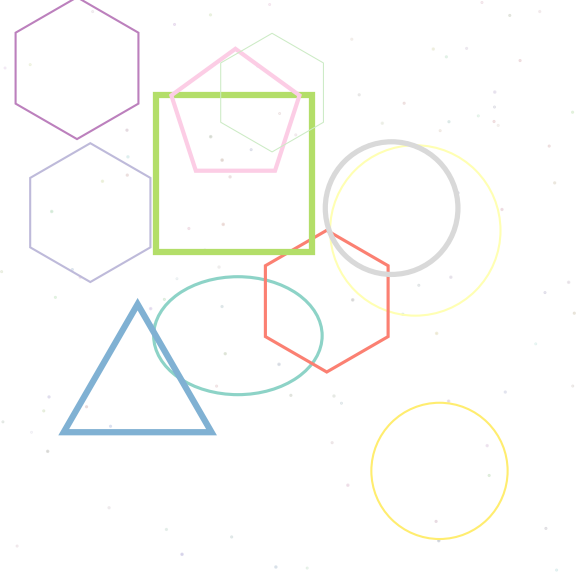[{"shape": "oval", "thickness": 1.5, "radius": 0.73, "center": [0.412, 0.418]}, {"shape": "circle", "thickness": 1, "radius": 0.74, "center": [0.719, 0.6]}, {"shape": "hexagon", "thickness": 1, "radius": 0.6, "center": [0.156, 0.631]}, {"shape": "hexagon", "thickness": 1.5, "radius": 0.61, "center": [0.566, 0.478]}, {"shape": "triangle", "thickness": 3, "radius": 0.74, "center": [0.238, 0.325]}, {"shape": "square", "thickness": 3, "radius": 0.68, "center": [0.405, 0.699]}, {"shape": "pentagon", "thickness": 2, "radius": 0.58, "center": [0.408, 0.798]}, {"shape": "circle", "thickness": 2.5, "radius": 0.57, "center": [0.678, 0.639]}, {"shape": "hexagon", "thickness": 1, "radius": 0.61, "center": [0.133, 0.881]}, {"shape": "hexagon", "thickness": 0.5, "radius": 0.51, "center": [0.471, 0.839]}, {"shape": "circle", "thickness": 1, "radius": 0.59, "center": [0.761, 0.184]}]